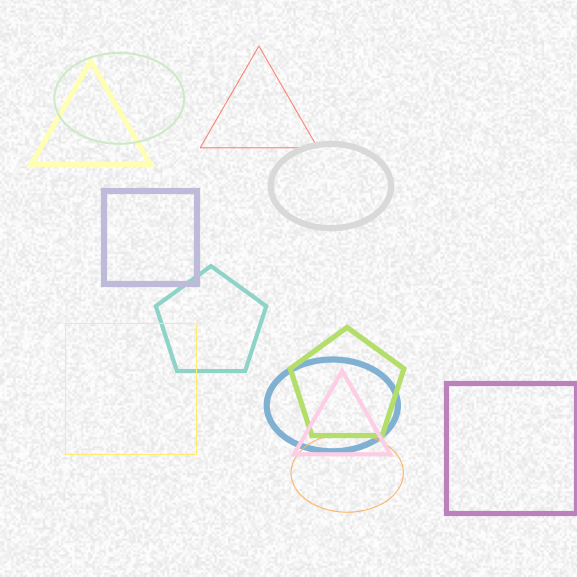[{"shape": "pentagon", "thickness": 2, "radius": 0.5, "center": [0.365, 0.438]}, {"shape": "triangle", "thickness": 2.5, "radius": 0.6, "center": [0.157, 0.774]}, {"shape": "square", "thickness": 3, "radius": 0.41, "center": [0.26, 0.588]}, {"shape": "triangle", "thickness": 0.5, "radius": 0.59, "center": [0.448, 0.802]}, {"shape": "oval", "thickness": 3, "radius": 0.57, "center": [0.575, 0.297]}, {"shape": "oval", "thickness": 0.5, "radius": 0.49, "center": [0.601, 0.18]}, {"shape": "pentagon", "thickness": 2.5, "radius": 0.52, "center": [0.601, 0.329]}, {"shape": "triangle", "thickness": 2, "radius": 0.48, "center": [0.592, 0.261]}, {"shape": "oval", "thickness": 3, "radius": 0.52, "center": [0.573, 0.677]}, {"shape": "square", "thickness": 2.5, "radius": 0.56, "center": [0.885, 0.224]}, {"shape": "oval", "thickness": 1, "radius": 0.56, "center": [0.206, 0.829]}, {"shape": "square", "thickness": 0.5, "radius": 0.57, "center": [0.226, 0.326]}]